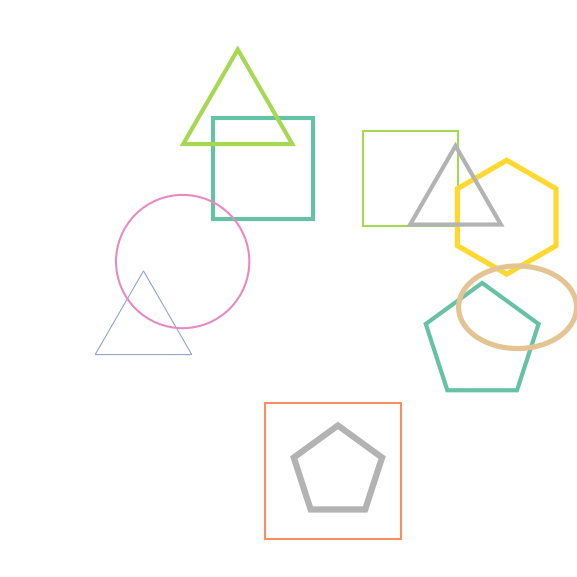[{"shape": "pentagon", "thickness": 2, "radius": 0.51, "center": [0.835, 0.406]}, {"shape": "square", "thickness": 2, "radius": 0.44, "center": [0.455, 0.707]}, {"shape": "square", "thickness": 1, "radius": 0.59, "center": [0.577, 0.184]}, {"shape": "triangle", "thickness": 0.5, "radius": 0.48, "center": [0.248, 0.433]}, {"shape": "circle", "thickness": 1, "radius": 0.58, "center": [0.316, 0.546]}, {"shape": "triangle", "thickness": 2, "radius": 0.55, "center": [0.412, 0.804]}, {"shape": "square", "thickness": 1, "radius": 0.41, "center": [0.711, 0.69]}, {"shape": "hexagon", "thickness": 2.5, "radius": 0.49, "center": [0.877, 0.623]}, {"shape": "oval", "thickness": 2.5, "radius": 0.51, "center": [0.896, 0.467]}, {"shape": "triangle", "thickness": 2, "radius": 0.45, "center": [0.789, 0.656]}, {"shape": "pentagon", "thickness": 3, "radius": 0.4, "center": [0.585, 0.182]}]